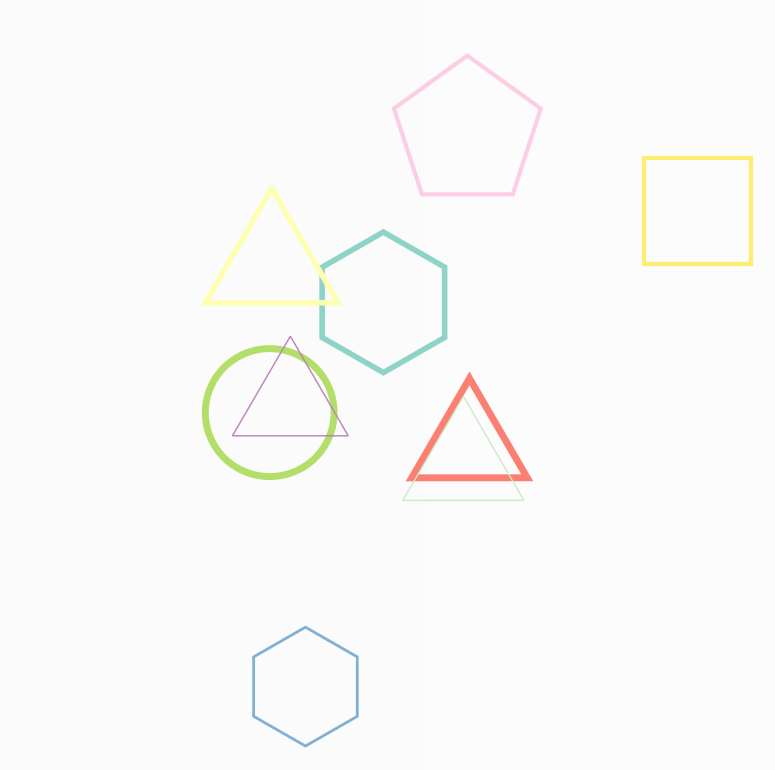[{"shape": "hexagon", "thickness": 2, "radius": 0.46, "center": [0.495, 0.607]}, {"shape": "triangle", "thickness": 2, "radius": 0.5, "center": [0.351, 0.656]}, {"shape": "triangle", "thickness": 2.5, "radius": 0.43, "center": [0.606, 0.423]}, {"shape": "hexagon", "thickness": 1, "radius": 0.39, "center": [0.394, 0.108]}, {"shape": "circle", "thickness": 2.5, "radius": 0.42, "center": [0.348, 0.464]}, {"shape": "pentagon", "thickness": 1.5, "radius": 0.5, "center": [0.603, 0.828]}, {"shape": "triangle", "thickness": 0.5, "radius": 0.43, "center": [0.375, 0.477]}, {"shape": "triangle", "thickness": 0.5, "radius": 0.45, "center": [0.598, 0.395]}, {"shape": "square", "thickness": 1.5, "radius": 0.34, "center": [0.9, 0.726]}]